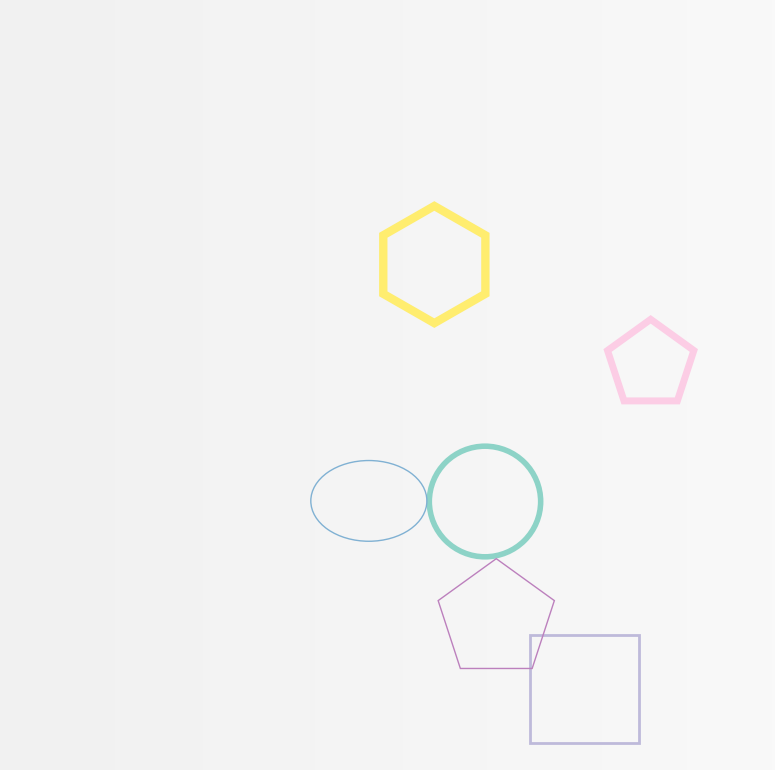[{"shape": "circle", "thickness": 2, "radius": 0.36, "center": [0.626, 0.349]}, {"shape": "square", "thickness": 1, "radius": 0.35, "center": [0.754, 0.105]}, {"shape": "oval", "thickness": 0.5, "radius": 0.37, "center": [0.476, 0.349]}, {"shape": "pentagon", "thickness": 2.5, "radius": 0.29, "center": [0.84, 0.527]}, {"shape": "pentagon", "thickness": 0.5, "radius": 0.39, "center": [0.64, 0.196]}, {"shape": "hexagon", "thickness": 3, "radius": 0.38, "center": [0.56, 0.656]}]